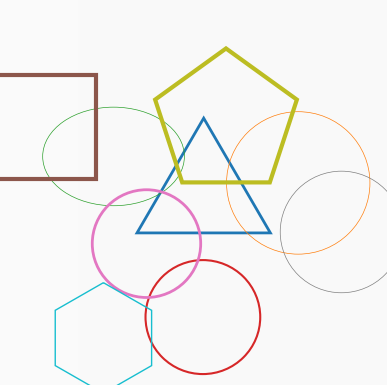[{"shape": "triangle", "thickness": 2, "radius": 0.99, "center": [0.526, 0.494]}, {"shape": "circle", "thickness": 0.5, "radius": 0.93, "center": [0.77, 0.525]}, {"shape": "oval", "thickness": 0.5, "radius": 0.91, "center": [0.293, 0.594]}, {"shape": "circle", "thickness": 1.5, "radius": 0.74, "center": [0.524, 0.176]}, {"shape": "square", "thickness": 3, "radius": 0.68, "center": [0.113, 0.67]}, {"shape": "circle", "thickness": 2, "radius": 0.7, "center": [0.378, 0.367]}, {"shape": "circle", "thickness": 0.5, "radius": 0.79, "center": [0.881, 0.398]}, {"shape": "pentagon", "thickness": 3, "radius": 0.96, "center": [0.583, 0.682]}, {"shape": "hexagon", "thickness": 1, "radius": 0.72, "center": [0.267, 0.122]}]